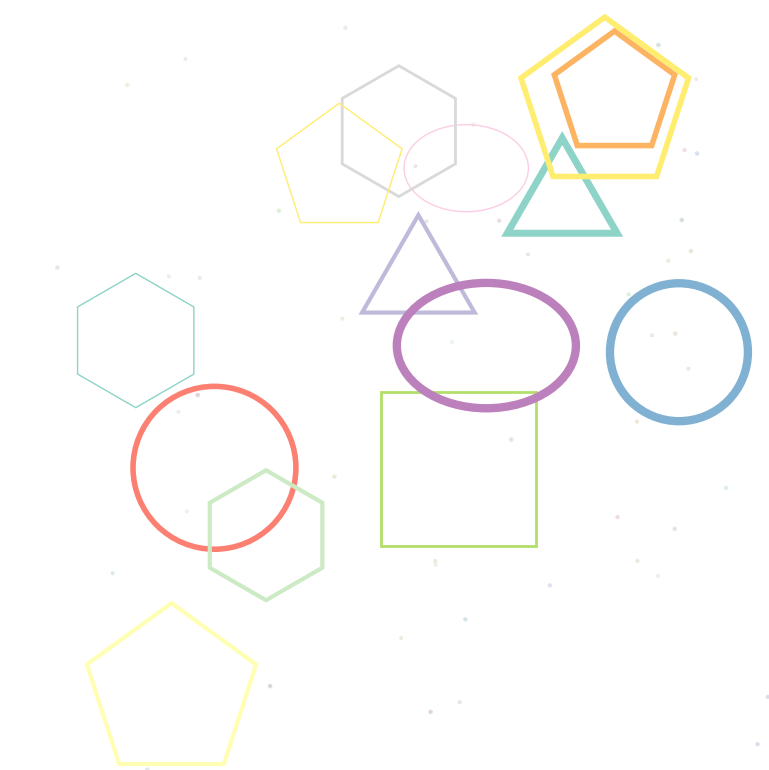[{"shape": "triangle", "thickness": 2.5, "radius": 0.41, "center": [0.73, 0.738]}, {"shape": "hexagon", "thickness": 0.5, "radius": 0.44, "center": [0.176, 0.558]}, {"shape": "pentagon", "thickness": 1.5, "radius": 0.58, "center": [0.223, 0.101]}, {"shape": "triangle", "thickness": 1.5, "radius": 0.42, "center": [0.543, 0.636]}, {"shape": "circle", "thickness": 2, "radius": 0.53, "center": [0.279, 0.392]}, {"shape": "circle", "thickness": 3, "radius": 0.45, "center": [0.882, 0.543]}, {"shape": "pentagon", "thickness": 2, "radius": 0.41, "center": [0.798, 0.877]}, {"shape": "square", "thickness": 1, "radius": 0.5, "center": [0.595, 0.391]}, {"shape": "oval", "thickness": 0.5, "radius": 0.4, "center": [0.605, 0.782]}, {"shape": "hexagon", "thickness": 1, "radius": 0.42, "center": [0.518, 0.83]}, {"shape": "oval", "thickness": 3, "radius": 0.58, "center": [0.632, 0.551]}, {"shape": "hexagon", "thickness": 1.5, "radius": 0.42, "center": [0.346, 0.305]}, {"shape": "pentagon", "thickness": 2, "radius": 0.57, "center": [0.785, 0.863]}, {"shape": "pentagon", "thickness": 0.5, "radius": 0.43, "center": [0.441, 0.78]}]